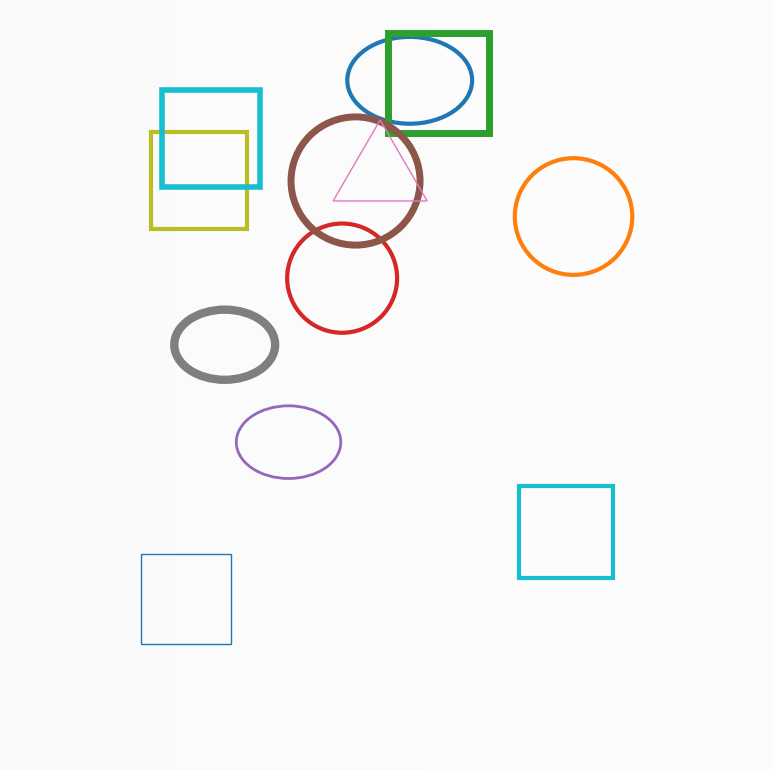[{"shape": "square", "thickness": 0.5, "radius": 0.29, "center": [0.241, 0.222]}, {"shape": "oval", "thickness": 1.5, "radius": 0.4, "center": [0.529, 0.896]}, {"shape": "circle", "thickness": 1.5, "radius": 0.38, "center": [0.74, 0.719]}, {"shape": "square", "thickness": 2.5, "radius": 0.32, "center": [0.566, 0.892]}, {"shape": "circle", "thickness": 1.5, "radius": 0.35, "center": [0.441, 0.639]}, {"shape": "oval", "thickness": 1, "radius": 0.34, "center": [0.372, 0.426]}, {"shape": "circle", "thickness": 2.5, "radius": 0.42, "center": [0.459, 0.765]}, {"shape": "triangle", "thickness": 0.5, "radius": 0.35, "center": [0.49, 0.774]}, {"shape": "oval", "thickness": 3, "radius": 0.33, "center": [0.29, 0.552]}, {"shape": "square", "thickness": 1.5, "radius": 0.31, "center": [0.257, 0.766]}, {"shape": "square", "thickness": 1.5, "radius": 0.3, "center": [0.73, 0.309]}, {"shape": "square", "thickness": 2, "radius": 0.31, "center": [0.272, 0.82]}]